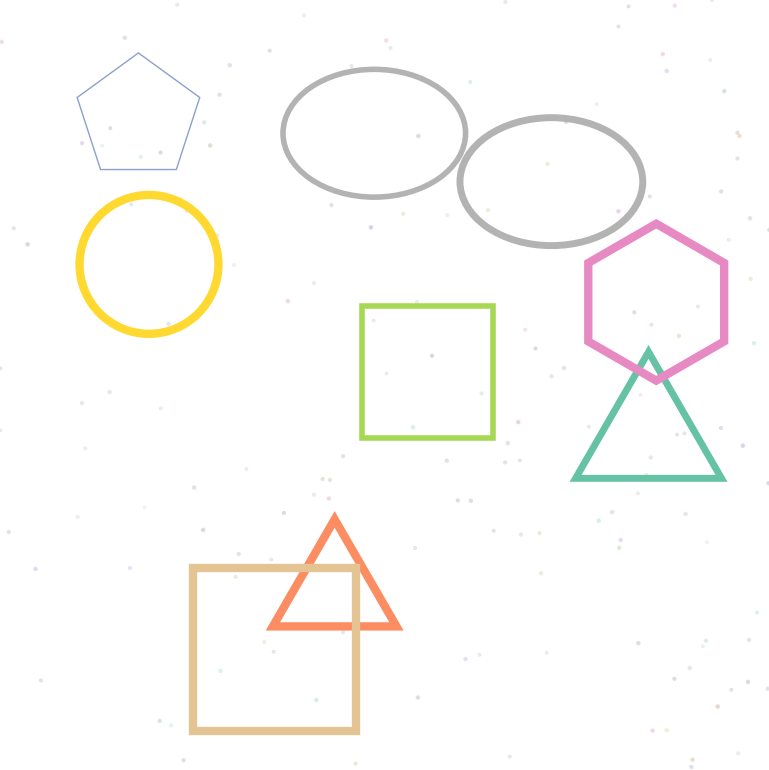[{"shape": "triangle", "thickness": 2.5, "radius": 0.55, "center": [0.842, 0.433]}, {"shape": "triangle", "thickness": 3, "radius": 0.46, "center": [0.435, 0.233]}, {"shape": "pentagon", "thickness": 0.5, "radius": 0.42, "center": [0.18, 0.848]}, {"shape": "hexagon", "thickness": 3, "radius": 0.51, "center": [0.852, 0.608]}, {"shape": "square", "thickness": 2, "radius": 0.43, "center": [0.555, 0.516]}, {"shape": "circle", "thickness": 3, "radius": 0.45, "center": [0.193, 0.657]}, {"shape": "square", "thickness": 3, "radius": 0.53, "center": [0.357, 0.157]}, {"shape": "oval", "thickness": 2, "radius": 0.59, "center": [0.486, 0.827]}, {"shape": "oval", "thickness": 2.5, "radius": 0.59, "center": [0.716, 0.764]}]